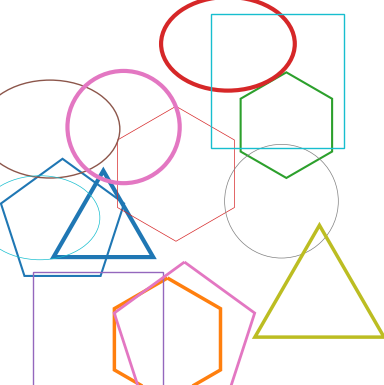[{"shape": "pentagon", "thickness": 1.5, "radius": 0.84, "center": [0.162, 0.419]}, {"shape": "triangle", "thickness": 3, "radius": 0.75, "center": [0.268, 0.407]}, {"shape": "hexagon", "thickness": 2.5, "radius": 0.8, "center": [0.435, 0.119]}, {"shape": "hexagon", "thickness": 1.5, "radius": 0.69, "center": [0.744, 0.675]}, {"shape": "oval", "thickness": 3, "radius": 0.87, "center": [0.592, 0.886]}, {"shape": "hexagon", "thickness": 0.5, "radius": 0.88, "center": [0.457, 0.549]}, {"shape": "square", "thickness": 1, "radius": 0.84, "center": [0.254, 0.126]}, {"shape": "oval", "thickness": 1, "radius": 0.91, "center": [0.13, 0.665]}, {"shape": "circle", "thickness": 3, "radius": 0.73, "center": [0.321, 0.67]}, {"shape": "pentagon", "thickness": 2, "radius": 0.96, "center": [0.479, 0.128]}, {"shape": "circle", "thickness": 0.5, "radius": 0.74, "center": [0.731, 0.477]}, {"shape": "triangle", "thickness": 2.5, "radius": 0.97, "center": [0.83, 0.221]}, {"shape": "square", "thickness": 1, "radius": 0.87, "center": [0.721, 0.789]}, {"shape": "oval", "thickness": 0.5, "radius": 0.78, "center": [0.103, 0.434]}]